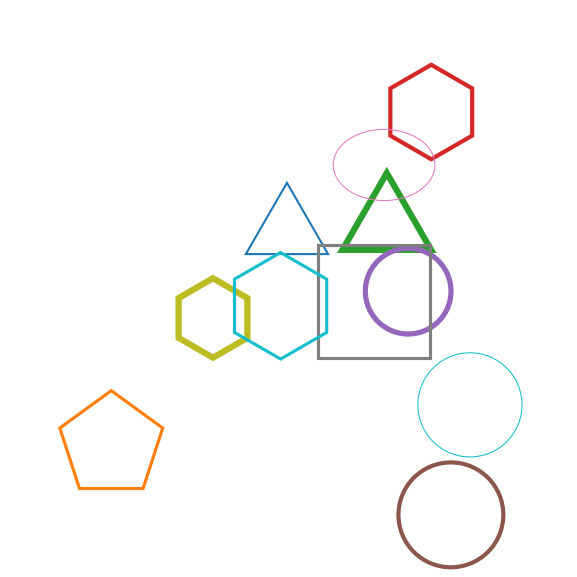[{"shape": "triangle", "thickness": 1, "radius": 0.41, "center": [0.497, 0.6]}, {"shape": "pentagon", "thickness": 1.5, "radius": 0.47, "center": [0.193, 0.229]}, {"shape": "triangle", "thickness": 3, "radius": 0.44, "center": [0.67, 0.611]}, {"shape": "hexagon", "thickness": 2, "radius": 0.41, "center": [0.747, 0.805]}, {"shape": "circle", "thickness": 2.5, "radius": 0.37, "center": [0.707, 0.495]}, {"shape": "circle", "thickness": 2, "radius": 0.45, "center": [0.781, 0.108]}, {"shape": "oval", "thickness": 0.5, "radius": 0.44, "center": [0.665, 0.713]}, {"shape": "square", "thickness": 1.5, "radius": 0.49, "center": [0.648, 0.477]}, {"shape": "hexagon", "thickness": 3, "radius": 0.34, "center": [0.369, 0.449]}, {"shape": "circle", "thickness": 0.5, "radius": 0.45, "center": [0.814, 0.298]}, {"shape": "hexagon", "thickness": 1.5, "radius": 0.46, "center": [0.486, 0.47]}]